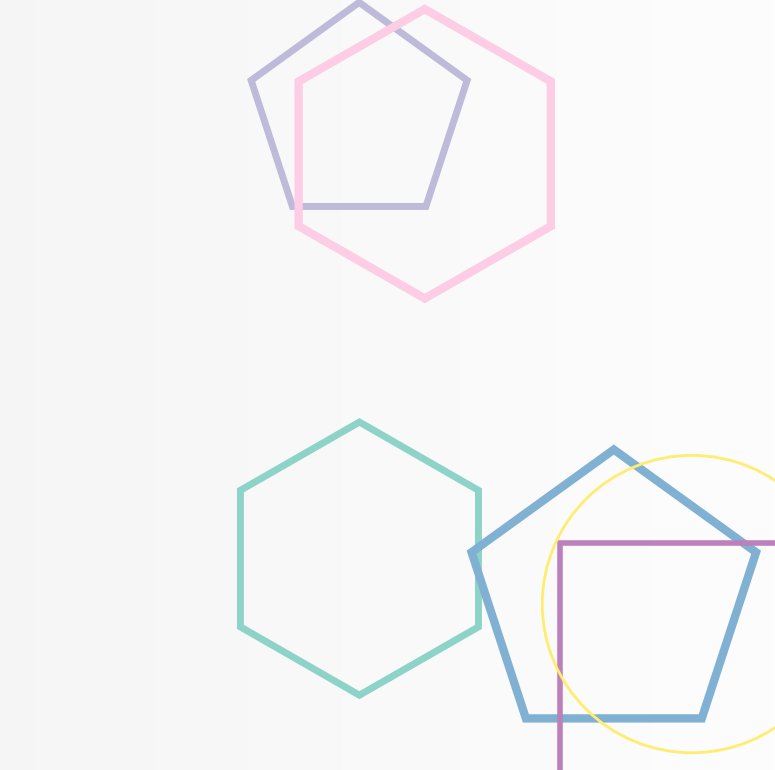[{"shape": "hexagon", "thickness": 2.5, "radius": 0.89, "center": [0.464, 0.275]}, {"shape": "pentagon", "thickness": 2.5, "radius": 0.73, "center": [0.463, 0.85]}, {"shape": "pentagon", "thickness": 3, "radius": 0.97, "center": [0.792, 0.223]}, {"shape": "hexagon", "thickness": 3, "radius": 0.94, "center": [0.548, 0.8]}, {"shape": "square", "thickness": 2, "radius": 0.85, "center": [0.892, 0.126]}, {"shape": "circle", "thickness": 1, "radius": 0.97, "center": [0.893, 0.215]}]